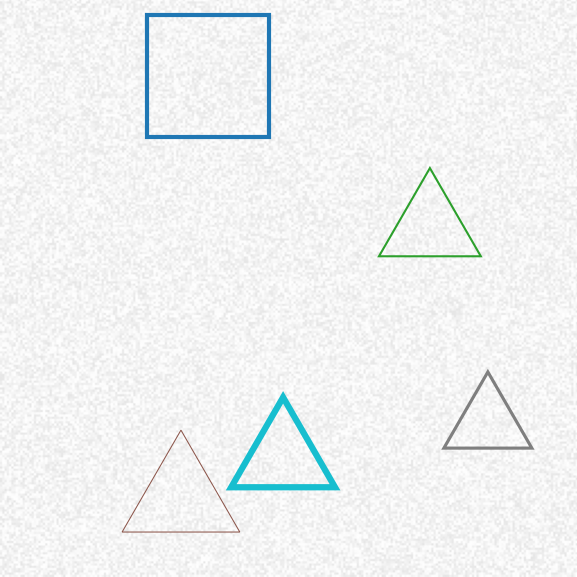[{"shape": "square", "thickness": 2, "radius": 0.53, "center": [0.36, 0.867]}, {"shape": "triangle", "thickness": 1, "radius": 0.51, "center": [0.744, 0.606]}, {"shape": "triangle", "thickness": 0.5, "radius": 0.59, "center": [0.313, 0.137]}, {"shape": "triangle", "thickness": 1.5, "radius": 0.44, "center": [0.845, 0.267]}, {"shape": "triangle", "thickness": 3, "radius": 0.52, "center": [0.49, 0.207]}]